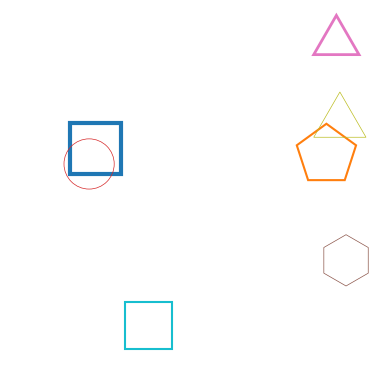[{"shape": "square", "thickness": 3, "radius": 0.33, "center": [0.248, 0.615]}, {"shape": "pentagon", "thickness": 1.5, "radius": 0.4, "center": [0.848, 0.598]}, {"shape": "circle", "thickness": 0.5, "radius": 0.33, "center": [0.231, 0.574]}, {"shape": "hexagon", "thickness": 0.5, "radius": 0.33, "center": [0.899, 0.324]}, {"shape": "triangle", "thickness": 2, "radius": 0.34, "center": [0.874, 0.892]}, {"shape": "triangle", "thickness": 0.5, "radius": 0.39, "center": [0.883, 0.683]}, {"shape": "square", "thickness": 1.5, "radius": 0.3, "center": [0.386, 0.154]}]